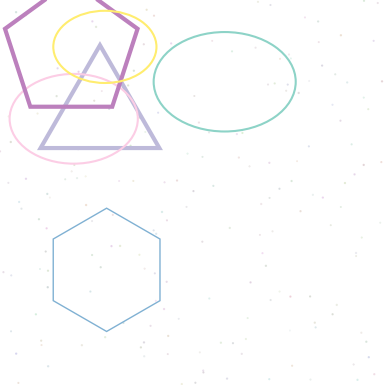[{"shape": "oval", "thickness": 1.5, "radius": 0.92, "center": [0.584, 0.788]}, {"shape": "triangle", "thickness": 3, "radius": 0.89, "center": [0.26, 0.704]}, {"shape": "hexagon", "thickness": 1, "radius": 0.8, "center": [0.277, 0.299]}, {"shape": "oval", "thickness": 1.5, "radius": 0.83, "center": [0.191, 0.691]}, {"shape": "pentagon", "thickness": 3, "radius": 0.91, "center": [0.185, 0.869]}, {"shape": "oval", "thickness": 1.5, "radius": 0.67, "center": [0.272, 0.878]}]